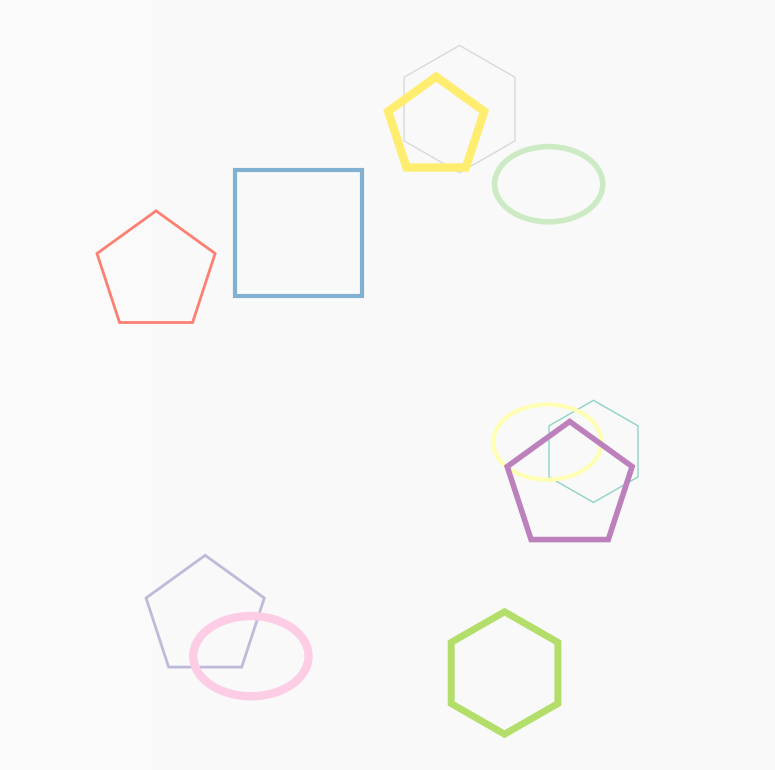[{"shape": "hexagon", "thickness": 0.5, "radius": 0.33, "center": [0.766, 0.414]}, {"shape": "oval", "thickness": 1.5, "radius": 0.35, "center": [0.706, 0.426]}, {"shape": "pentagon", "thickness": 1, "radius": 0.4, "center": [0.265, 0.199]}, {"shape": "pentagon", "thickness": 1, "radius": 0.4, "center": [0.201, 0.646]}, {"shape": "square", "thickness": 1.5, "radius": 0.41, "center": [0.385, 0.697]}, {"shape": "hexagon", "thickness": 2.5, "radius": 0.4, "center": [0.651, 0.126]}, {"shape": "oval", "thickness": 3, "radius": 0.37, "center": [0.324, 0.148]}, {"shape": "hexagon", "thickness": 0.5, "radius": 0.41, "center": [0.593, 0.858]}, {"shape": "pentagon", "thickness": 2, "radius": 0.42, "center": [0.735, 0.368]}, {"shape": "oval", "thickness": 2, "radius": 0.35, "center": [0.708, 0.761]}, {"shape": "pentagon", "thickness": 3, "radius": 0.33, "center": [0.563, 0.835]}]